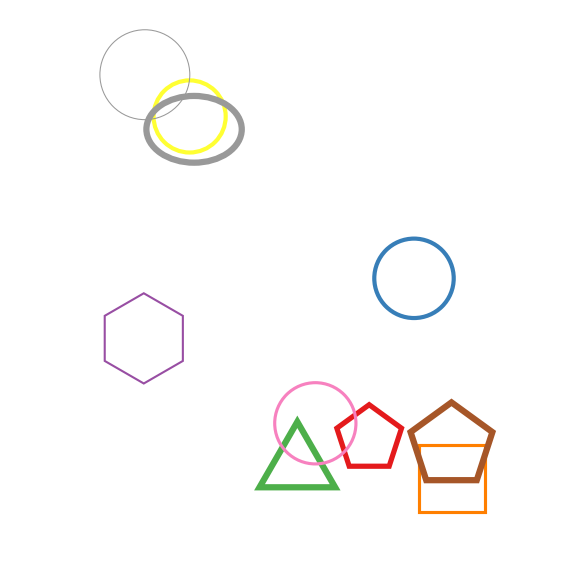[{"shape": "pentagon", "thickness": 2.5, "radius": 0.29, "center": [0.639, 0.239]}, {"shape": "circle", "thickness": 2, "radius": 0.34, "center": [0.717, 0.517]}, {"shape": "triangle", "thickness": 3, "radius": 0.38, "center": [0.515, 0.193]}, {"shape": "hexagon", "thickness": 1, "radius": 0.39, "center": [0.249, 0.413]}, {"shape": "square", "thickness": 1.5, "radius": 0.29, "center": [0.783, 0.17]}, {"shape": "circle", "thickness": 2, "radius": 0.31, "center": [0.328, 0.797]}, {"shape": "pentagon", "thickness": 3, "radius": 0.37, "center": [0.782, 0.228]}, {"shape": "circle", "thickness": 1.5, "radius": 0.35, "center": [0.546, 0.266]}, {"shape": "oval", "thickness": 3, "radius": 0.41, "center": [0.336, 0.775]}, {"shape": "circle", "thickness": 0.5, "radius": 0.39, "center": [0.251, 0.87]}]